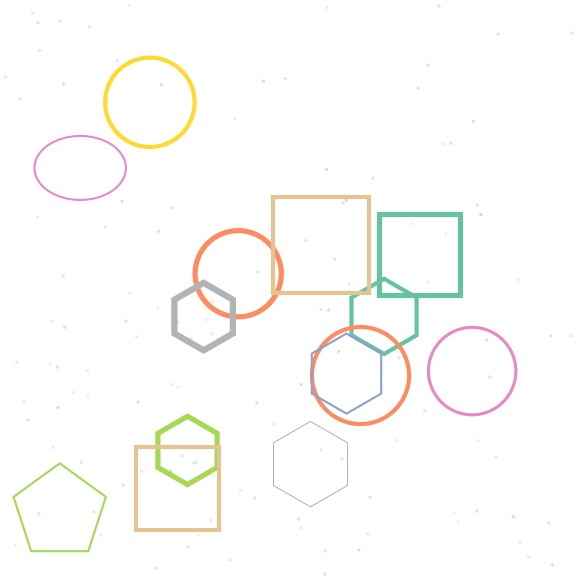[{"shape": "square", "thickness": 2.5, "radius": 0.35, "center": [0.727, 0.558]}, {"shape": "hexagon", "thickness": 2, "radius": 0.33, "center": [0.665, 0.451]}, {"shape": "circle", "thickness": 2, "radius": 0.42, "center": [0.624, 0.349]}, {"shape": "circle", "thickness": 2.5, "radius": 0.37, "center": [0.412, 0.525]}, {"shape": "hexagon", "thickness": 1, "radius": 0.35, "center": [0.6, 0.352]}, {"shape": "oval", "thickness": 1, "radius": 0.4, "center": [0.139, 0.708]}, {"shape": "circle", "thickness": 1.5, "radius": 0.38, "center": [0.818, 0.357]}, {"shape": "hexagon", "thickness": 2.5, "radius": 0.3, "center": [0.325, 0.219]}, {"shape": "pentagon", "thickness": 1, "radius": 0.42, "center": [0.103, 0.113]}, {"shape": "circle", "thickness": 2, "radius": 0.39, "center": [0.26, 0.822]}, {"shape": "square", "thickness": 2, "radius": 0.36, "center": [0.307, 0.153]}, {"shape": "square", "thickness": 2, "radius": 0.41, "center": [0.555, 0.575]}, {"shape": "hexagon", "thickness": 0.5, "radius": 0.37, "center": [0.538, 0.195]}, {"shape": "hexagon", "thickness": 3, "radius": 0.29, "center": [0.353, 0.451]}]